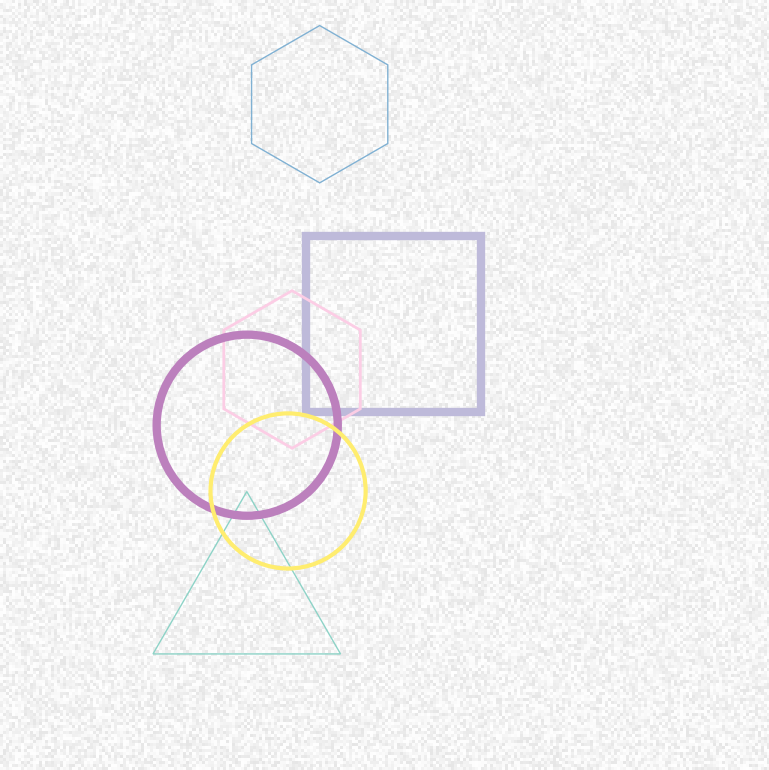[{"shape": "triangle", "thickness": 0.5, "radius": 0.7, "center": [0.32, 0.221]}, {"shape": "square", "thickness": 3, "radius": 0.57, "center": [0.511, 0.579]}, {"shape": "hexagon", "thickness": 0.5, "radius": 0.51, "center": [0.415, 0.865]}, {"shape": "hexagon", "thickness": 1, "radius": 0.51, "center": [0.379, 0.52]}, {"shape": "circle", "thickness": 3, "radius": 0.59, "center": [0.321, 0.448]}, {"shape": "circle", "thickness": 1.5, "radius": 0.5, "center": [0.374, 0.362]}]